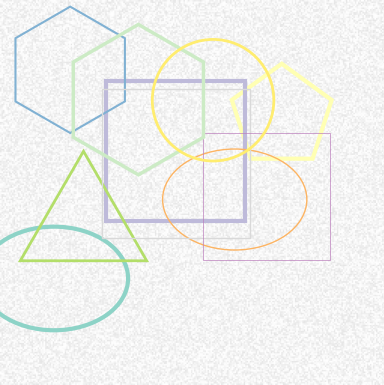[{"shape": "oval", "thickness": 3, "radius": 0.96, "center": [0.14, 0.277]}, {"shape": "pentagon", "thickness": 3, "radius": 0.68, "center": [0.732, 0.698]}, {"shape": "square", "thickness": 3, "radius": 0.91, "center": [0.456, 0.608]}, {"shape": "hexagon", "thickness": 1.5, "radius": 0.82, "center": [0.182, 0.819]}, {"shape": "oval", "thickness": 1, "radius": 0.94, "center": [0.61, 0.482]}, {"shape": "triangle", "thickness": 2, "radius": 0.95, "center": [0.217, 0.417]}, {"shape": "square", "thickness": 1, "radius": 0.97, "center": [0.457, 0.576]}, {"shape": "square", "thickness": 0.5, "radius": 0.83, "center": [0.692, 0.49]}, {"shape": "hexagon", "thickness": 2.5, "radius": 0.98, "center": [0.359, 0.741]}, {"shape": "circle", "thickness": 2, "radius": 0.79, "center": [0.553, 0.74]}]